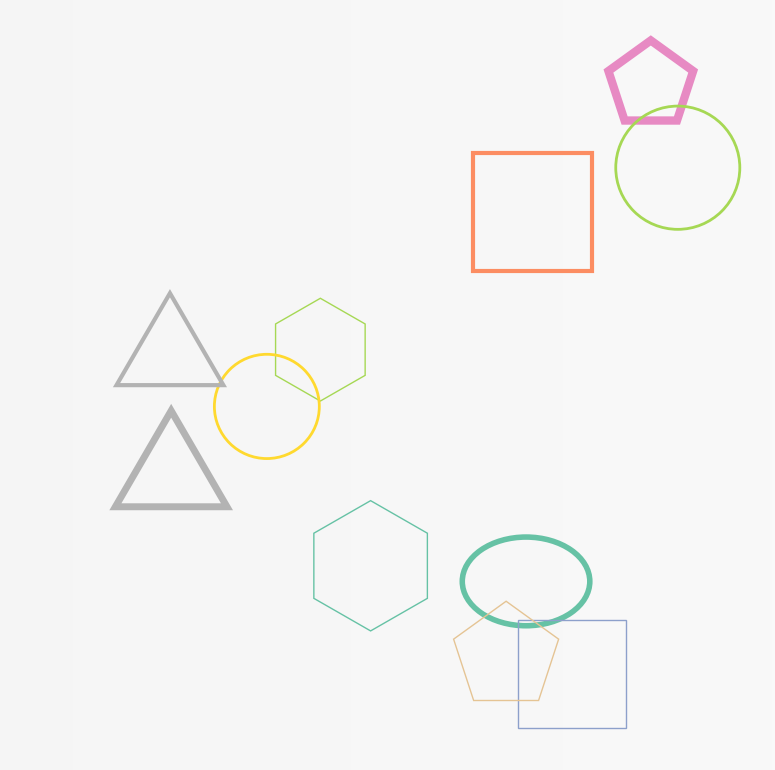[{"shape": "oval", "thickness": 2, "radius": 0.41, "center": [0.679, 0.245]}, {"shape": "hexagon", "thickness": 0.5, "radius": 0.42, "center": [0.478, 0.265]}, {"shape": "square", "thickness": 1.5, "radius": 0.38, "center": [0.687, 0.725]}, {"shape": "square", "thickness": 0.5, "radius": 0.35, "center": [0.738, 0.125]}, {"shape": "pentagon", "thickness": 3, "radius": 0.29, "center": [0.84, 0.89]}, {"shape": "circle", "thickness": 1, "radius": 0.4, "center": [0.875, 0.782]}, {"shape": "hexagon", "thickness": 0.5, "radius": 0.33, "center": [0.413, 0.546]}, {"shape": "circle", "thickness": 1, "radius": 0.34, "center": [0.344, 0.472]}, {"shape": "pentagon", "thickness": 0.5, "radius": 0.36, "center": [0.653, 0.148]}, {"shape": "triangle", "thickness": 2.5, "radius": 0.42, "center": [0.221, 0.383]}, {"shape": "triangle", "thickness": 1.5, "radius": 0.4, "center": [0.219, 0.54]}]